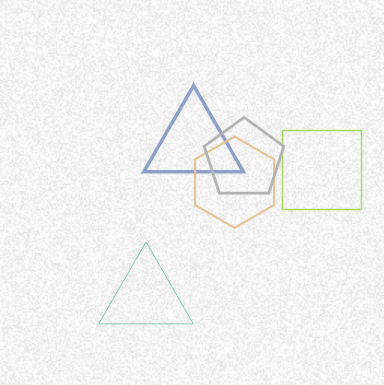[{"shape": "triangle", "thickness": 0.5, "radius": 0.71, "center": [0.379, 0.23]}, {"shape": "triangle", "thickness": 2.5, "radius": 0.75, "center": [0.503, 0.629]}, {"shape": "square", "thickness": 1, "radius": 0.52, "center": [0.835, 0.56]}, {"shape": "hexagon", "thickness": 1.5, "radius": 0.59, "center": [0.609, 0.527]}, {"shape": "pentagon", "thickness": 2, "radius": 0.54, "center": [0.634, 0.586]}]